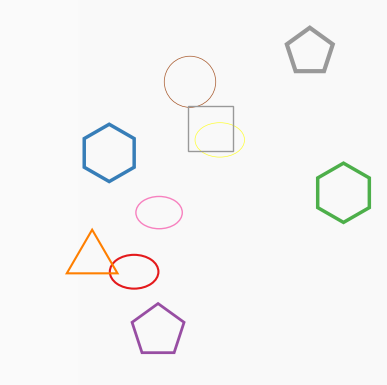[{"shape": "oval", "thickness": 1.5, "radius": 0.31, "center": [0.346, 0.294]}, {"shape": "hexagon", "thickness": 2.5, "radius": 0.37, "center": [0.282, 0.603]}, {"shape": "hexagon", "thickness": 2.5, "radius": 0.38, "center": [0.886, 0.499]}, {"shape": "pentagon", "thickness": 2, "radius": 0.35, "center": [0.408, 0.141]}, {"shape": "triangle", "thickness": 1.5, "radius": 0.38, "center": [0.238, 0.328]}, {"shape": "oval", "thickness": 0.5, "radius": 0.32, "center": [0.567, 0.637]}, {"shape": "circle", "thickness": 0.5, "radius": 0.33, "center": [0.49, 0.788]}, {"shape": "oval", "thickness": 1, "radius": 0.3, "center": [0.411, 0.448]}, {"shape": "square", "thickness": 1, "radius": 0.29, "center": [0.543, 0.666]}, {"shape": "pentagon", "thickness": 3, "radius": 0.31, "center": [0.799, 0.866]}]